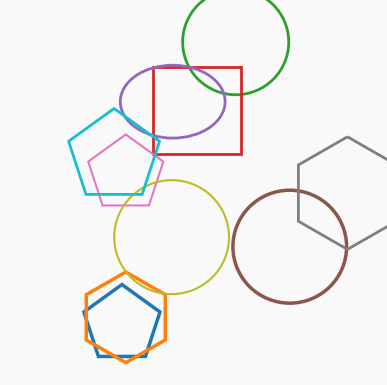[{"shape": "pentagon", "thickness": 2.5, "radius": 0.52, "center": [0.315, 0.158]}, {"shape": "hexagon", "thickness": 2.5, "radius": 0.59, "center": [0.325, 0.176]}, {"shape": "circle", "thickness": 2, "radius": 0.68, "center": [0.608, 0.891]}, {"shape": "square", "thickness": 2, "radius": 0.57, "center": [0.509, 0.713]}, {"shape": "oval", "thickness": 2, "radius": 0.68, "center": [0.446, 0.736]}, {"shape": "circle", "thickness": 2.5, "radius": 0.73, "center": [0.748, 0.359]}, {"shape": "pentagon", "thickness": 1.5, "radius": 0.51, "center": [0.325, 0.549]}, {"shape": "hexagon", "thickness": 2, "radius": 0.73, "center": [0.897, 0.498]}, {"shape": "circle", "thickness": 1.5, "radius": 0.74, "center": [0.443, 0.384]}, {"shape": "pentagon", "thickness": 2, "radius": 0.62, "center": [0.294, 0.595]}]